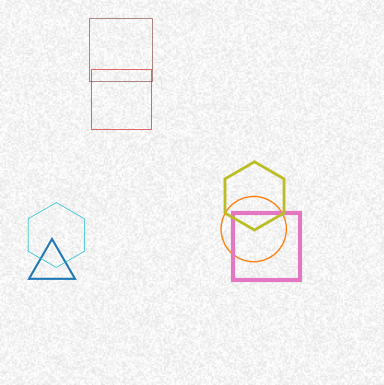[{"shape": "triangle", "thickness": 1.5, "radius": 0.35, "center": [0.135, 0.31]}, {"shape": "circle", "thickness": 1, "radius": 0.42, "center": [0.659, 0.405]}, {"shape": "square", "thickness": 0.5, "radius": 0.39, "center": [0.315, 0.744]}, {"shape": "square", "thickness": 0.5, "radius": 0.41, "center": [0.313, 0.872]}, {"shape": "square", "thickness": 3, "radius": 0.43, "center": [0.692, 0.36]}, {"shape": "hexagon", "thickness": 2, "radius": 0.44, "center": [0.661, 0.491]}, {"shape": "hexagon", "thickness": 0.5, "radius": 0.42, "center": [0.146, 0.39]}]